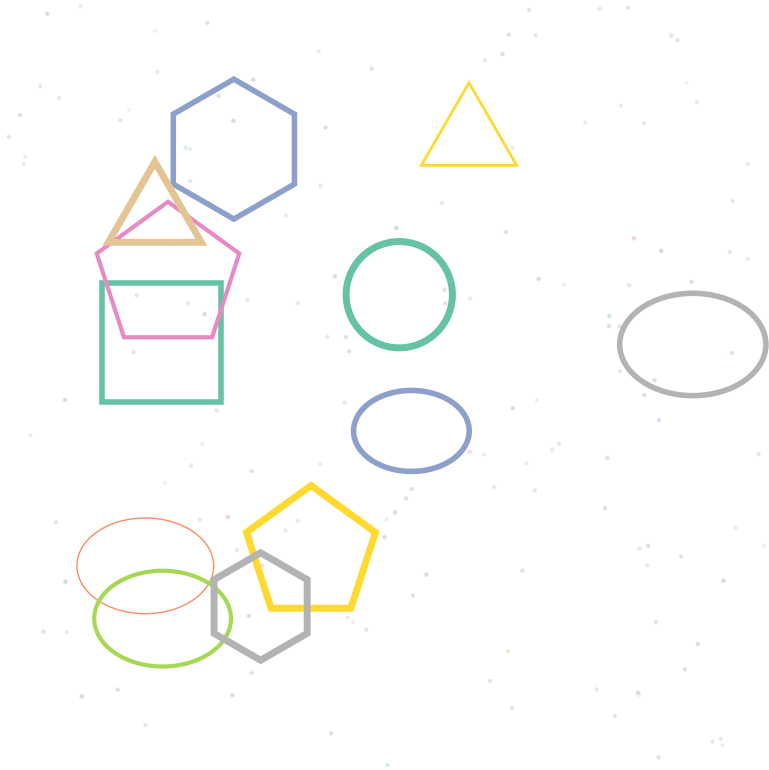[{"shape": "square", "thickness": 2, "radius": 0.38, "center": [0.21, 0.555]}, {"shape": "circle", "thickness": 2.5, "radius": 0.35, "center": [0.519, 0.617]}, {"shape": "oval", "thickness": 0.5, "radius": 0.44, "center": [0.189, 0.265]}, {"shape": "hexagon", "thickness": 2, "radius": 0.45, "center": [0.304, 0.806]}, {"shape": "oval", "thickness": 2, "radius": 0.38, "center": [0.534, 0.44]}, {"shape": "pentagon", "thickness": 1.5, "radius": 0.49, "center": [0.218, 0.641]}, {"shape": "oval", "thickness": 1.5, "radius": 0.44, "center": [0.211, 0.197]}, {"shape": "triangle", "thickness": 1, "radius": 0.36, "center": [0.609, 0.821]}, {"shape": "pentagon", "thickness": 2.5, "radius": 0.44, "center": [0.404, 0.281]}, {"shape": "triangle", "thickness": 2.5, "radius": 0.35, "center": [0.201, 0.72]}, {"shape": "hexagon", "thickness": 2.5, "radius": 0.35, "center": [0.338, 0.212]}, {"shape": "oval", "thickness": 2, "radius": 0.47, "center": [0.9, 0.553]}]